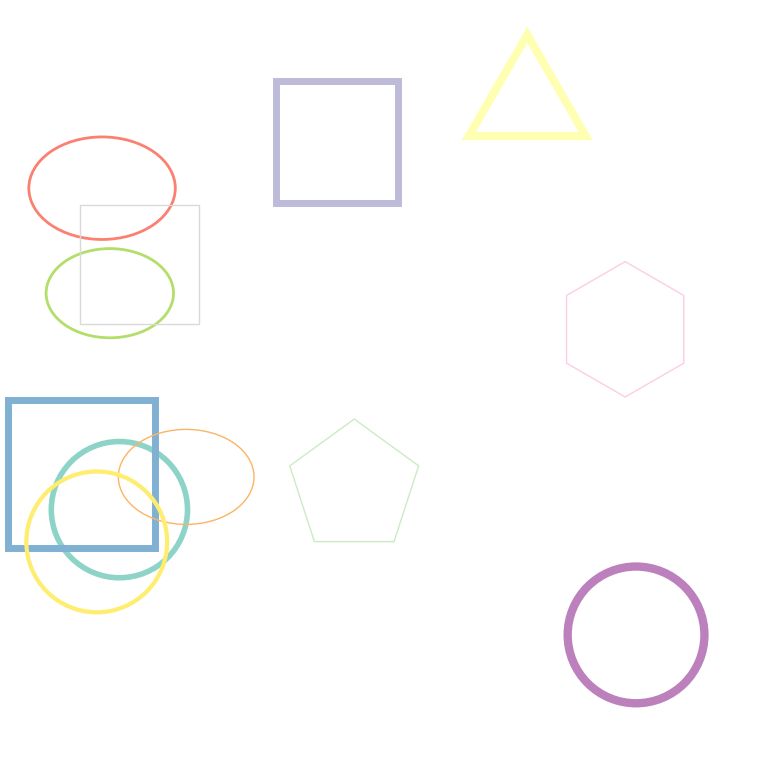[{"shape": "circle", "thickness": 2, "radius": 0.44, "center": [0.155, 0.338]}, {"shape": "triangle", "thickness": 3, "radius": 0.44, "center": [0.685, 0.867]}, {"shape": "square", "thickness": 2.5, "radius": 0.4, "center": [0.437, 0.816]}, {"shape": "oval", "thickness": 1, "radius": 0.48, "center": [0.133, 0.756]}, {"shape": "square", "thickness": 2.5, "radius": 0.48, "center": [0.106, 0.385]}, {"shape": "oval", "thickness": 0.5, "radius": 0.44, "center": [0.242, 0.381]}, {"shape": "oval", "thickness": 1, "radius": 0.41, "center": [0.143, 0.619]}, {"shape": "hexagon", "thickness": 0.5, "radius": 0.44, "center": [0.812, 0.572]}, {"shape": "square", "thickness": 0.5, "radius": 0.39, "center": [0.182, 0.657]}, {"shape": "circle", "thickness": 3, "radius": 0.44, "center": [0.826, 0.175]}, {"shape": "pentagon", "thickness": 0.5, "radius": 0.44, "center": [0.46, 0.368]}, {"shape": "circle", "thickness": 1.5, "radius": 0.46, "center": [0.126, 0.296]}]